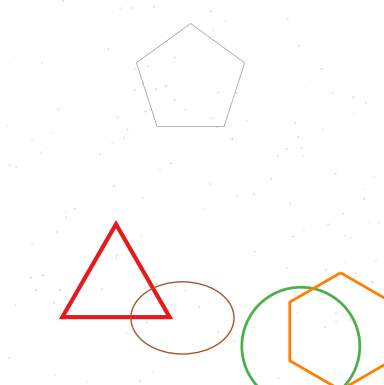[{"shape": "triangle", "thickness": 3, "radius": 0.8, "center": [0.301, 0.257]}, {"shape": "circle", "thickness": 2, "radius": 0.77, "center": [0.781, 0.101]}, {"shape": "hexagon", "thickness": 2, "radius": 0.76, "center": [0.885, 0.139]}, {"shape": "oval", "thickness": 1, "radius": 0.67, "center": [0.474, 0.174]}, {"shape": "pentagon", "thickness": 0.5, "radius": 0.74, "center": [0.495, 0.791]}]